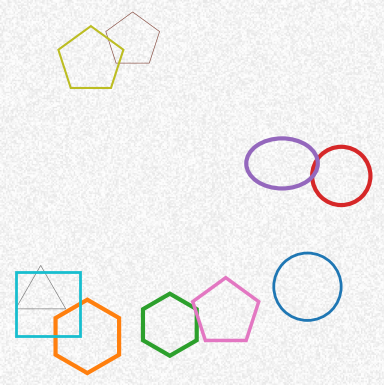[{"shape": "circle", "thickness": 2, "radius": 0.44, "center": [0.799, 0.255]}, {"shape": "hexagon", "thickness": 3, "radius": 0.48, "center": [0.227, 0.126]}, {"shape": "hexagon", "thickness": 3, "radius": 0.4, "center": [0.441, 0.157]}, {"shape": "circle", "thickness": 3, "radius": 0.38, "center": [0.886, 0.543]}, {"shape": "oval", "thickness": 3, "radius": 0.46, "center": [0.733, 0.576]}, {"shape": "pentagon", "thickness": 0.5, "radius": 0.37, "center": [0.345, 0.895]}, {"shape": "pentagon", "thickness": 2.5, "radius": 0.45, "center": [0.586, 0.189]}, {"shape": "triangle", "thickness": 0.5, "radius": 0.38, "center": [0.106, 0.235]}, {"shape": "pentagon", "thickness": 1.5, "radius": 0.44, "center": [0.236, 0.843]}, {"shape": "square", "thickness": 2, "radius": 0.41, "center": [0.125, 0.21]}]